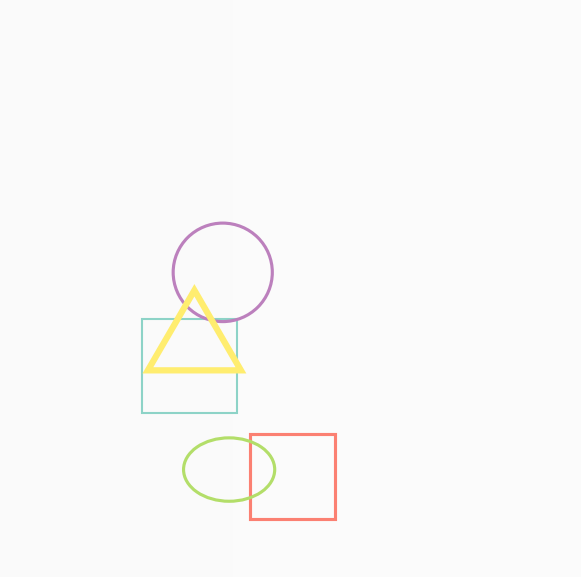[{"shape": "square", "thickness": 1, "radius": 0.41, "center": [0.327, 0.366]}, {"shape": "square", "thickness": 1.5, "radius": 0.37, "center": [0.503, 0.174]}, {"shape": "oval", "thickness": 1.5, "radius": 0.39, "center": [0.394, 0.186]}, {"shape": "circle", "thickness": 1.5, "radius": 0.43, "center": [0.383, 0.528]}, {"shape": "triangle", "thickness": 3, "radius": 0.46, "center": [0.334, 0.404]}]